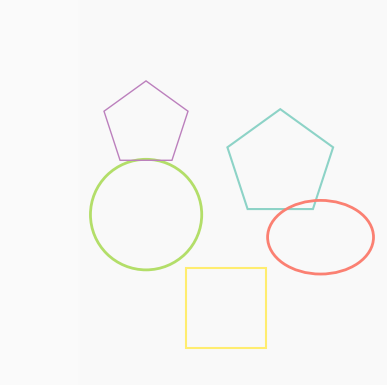[{"shape": "pentagon", "thickness": 1.5, "radius": 0.72, "center": [0.723, 0.573]}, {"shape": "oval", "thickness": 2, "radius": 0.68, "center": [0.827, 0.384]}, {"shape": "circle", "thickness": 2, "radius": 0.72, "center": [0.377, 0.443]}, {"shape": "pentagon", "thickness": 1, "radius": 0.57, "center": [0.377, 0.676]}, {"shape": "square", "thickness": 1.5, "radius": 0.52, "center": [0.583, 0.2]}]